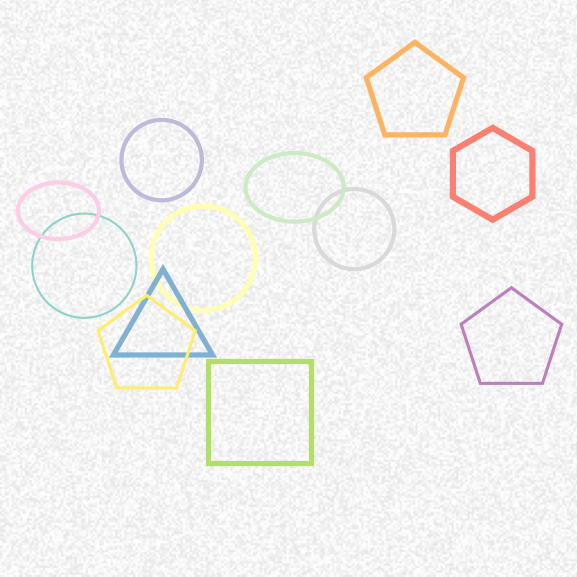[{"shape": "circle", "thickness": 1, "radius": 0.45, "center": [0.146, 0.539]}, {"shape": "circle", "thickness": 2.5, "radius": 0.45, "center": [0.352, 0.552]}, {"shape": "circle", "thickness": 2, "radius": 0.35, "center": [0.28, 0.722]}, {"shape": "hexagon", "thickness": 3, "radius": 0.4, "center": [0.853, 0.698]}, {"shape": "triangle", "thickness": 2.5, "radius": 0.5, "center": [0.282, 0.434]}, {"shape": "pentagon", "thickness": 2.5, "radius": 0.44, "center": [0.718, 0.837]}, {"shape": "square", "thickness": 2.5, "radius": 0.44, "center": [0.449, 0.286]}, {"shape": "oval", "thickness": 2, "radius": 0.35, "center": [0.101, 0.634]}, {"shape": "circle", "thickness": 2, "radius": 0.35, "center": [0.614, 0.602]}, {"shape": "pentagon", "thickness": 1.5, "radius": 0.46, "center": [0.886, 0.409]}, {"shape": "oval", "thickness": 2, "radius": 0.42, "center": [0.51, 0.675]}, {"shape": "pentagon", "thickness": 1.5, "radius": 0.44, "center": [0.254, 0.399]}]